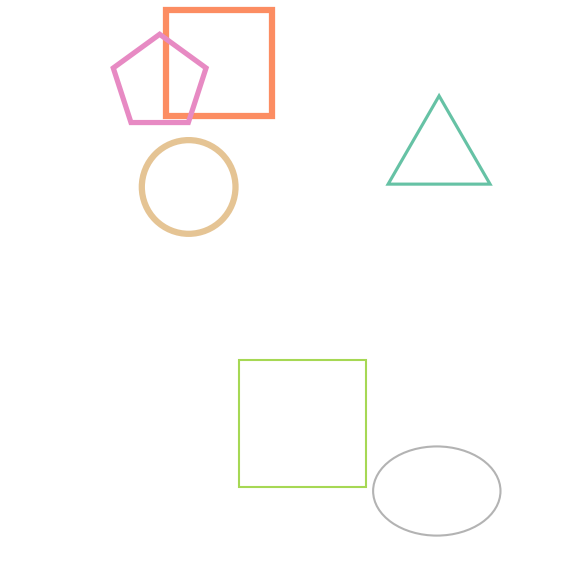[{"shape": "triangle", "thickness": 1.5, "radius": 0.51, "center": [0.76, 0.731]}, {"shape": "square", "thickness": 3, "radius": 0.46, "center": [0.379, 0.89]}, {"shape": "pentagon", "thickness": 2.5, "radius": 0.42, "center": [0.276, 0.855]}, {"shape": "square", "thickness": 1, "radius": 0.55, "center": [0.524, 0.266]}, {"shape": "circle", "thickness": 3, "radius": 0.41, "center": [0.327, 0.675]}, {"shape": "oval", "thickness": 1, "radius": 0.55, "center": [0.756, 0.149]}]